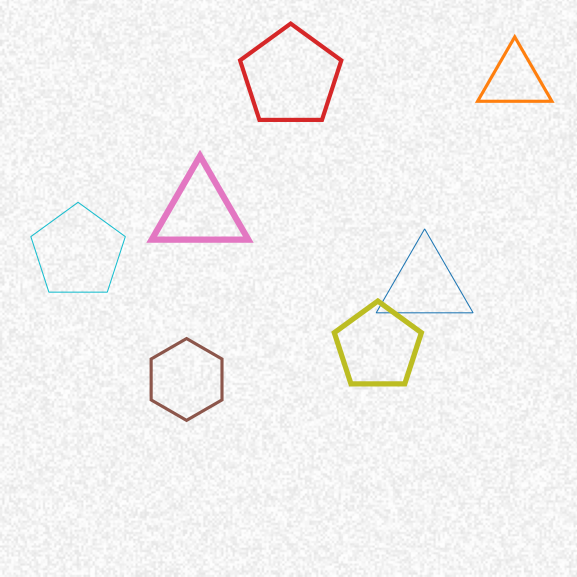[{"shape": "triangle", "thickness": 0.5, "radius": 0.48, "center": [0.735, 0.506]}, {"shape": "triangle", "thickness": 1.5, "radius": 0.37, "center": [0.891, 0.861]}, {"shape": "pentagon", "thickness": 2, "radius": 0.46, "center": [0.503, 0.866]}, {"shape": "hexagon", "thickness": 1.5, "radius": 0.35, "center": [0.323, 0.342]}, {"shape": "triangle", "thickness": 3, "radius": 0.48, "center": [0.346, 0.632]}, {"shape": "pentagon", "thickness": 2.5, "radius": 0.4, "center": [0.654, 0.399]}, {"shape": "pentagon", "thickness": 0.5, "radius": 0.43, "center": [0.135, 0.563]}]